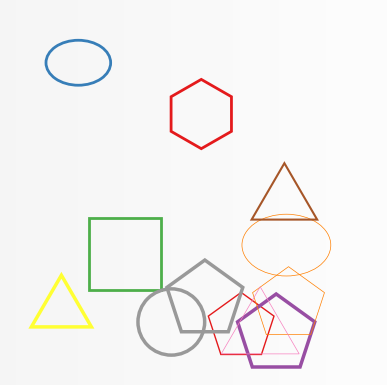[{"shape": "pentagon", "thickness": 1, "radius": 0.45, "center": [0.622, 0.151]}, {"shape": "hexagon", "thickness": 2, "radius": 0.45, "center": [0.519, 0.704]}, {"shape": "oval", "thickness": 2, "radius": 0.42, "center": [0.202, 0.837]}, {"shape": "square", "thickness": 2, "radius": 0.47, "center": [0.322, 0.34]}, {"shape": "pentagon", "thickness": 2.5, "radius": 0.52, "center": [0.713, 0.132]}, {"shape": "pentagon", "thickness": 0.5, "radius": 0.49, "center": [0.745, 0.21]}, {"shape": "oval", "thickness": 0.5, "radius": 0.57, "center": [0.739, 0.363]}, {"shape": "triangle", "thickness": 2.5, "radius": 0.45, "center": [0.158, 0.196]}, {"shape": "triangle", "thickness": 1.5, "radius": 0.49, "center": [0.734, 0.478]}, {"shape": "triangle", "thickness": 0.5, "radius": 0.58, "center": [0.671, 0.139]}, {"shape": "circle", "thickness": 2.5, "radius": 0.43, "center": [0.442, 0.164]}, {"shape": "pentagon", "thickness": 2.5, "radius": 0.51, "center": [0.529, 0.222]}]